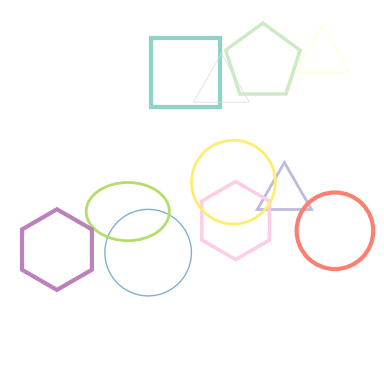[{"shape": "square", "thickness": 3, "radius": 0.45, "center": [0.481, 0.812]}, {"shape": "triangle", "thickness": 0.5, "radius": 0.41, "center": [0.838, 0.853]}, {"shape": "triangle", "thickness": 2, "radius": 0.41, "center": [0.739, 0.497]}, {"shape": "circle", "thickness": 3, "radius": 0.5, "center": [0.87, 0.401]}, {"shape": "circle", "thickness": 1, "radius": 0.56, "center": [0.385, 0.344]}, {"shape": "oval", "thickness": 2, "radius": 0.54, "center": [0.332, 0.45]}, {"shape": "hexagon", "thickness": 2.5, "radius": 0.51, "center": [0.612, 0.427]}, {"shape": "triangle", "thickness": 0.5, "radius": 0.42, "center": [0.575, 0.777]}, {"shape": "hexagon", "thickness": 3, "radius": 0.52, "center": [0.148, 0.352]}, {"shape": "pentagon", "thickness": 2.5, "radius": 0.51, "center": [0.683, 0.838]}, {"shape": "circle", "thickness": 2, "radius": 0.54, "center": [0.606, 0.527]}]